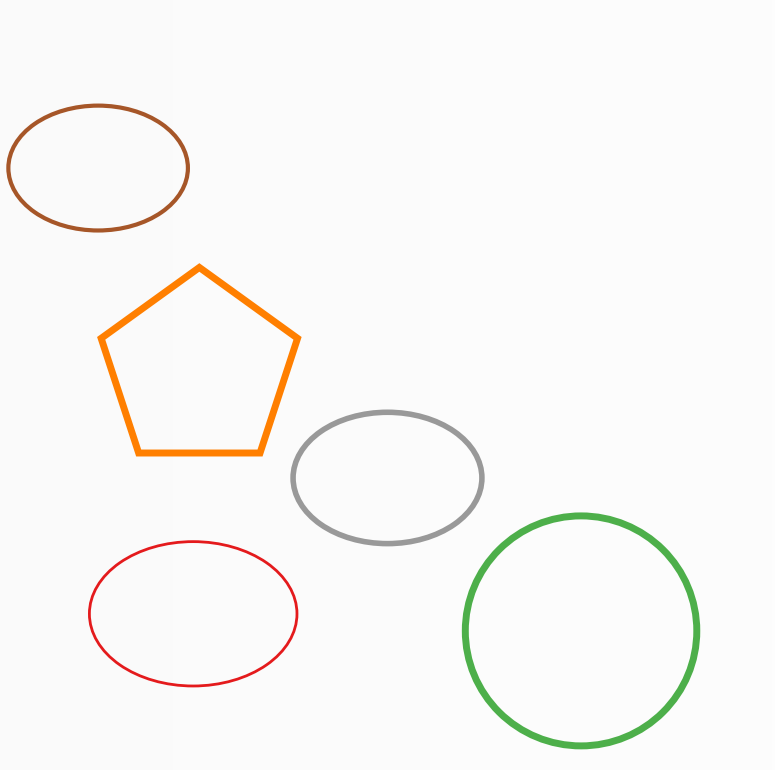[{"shape": "oval", "thickness": 1, "radius": 0.67, "center": [0.249, 0.203]}, {"shape": "circle", "thickness": 2.5, "radius": 0.75, "center": [0.75, 0.181]}, {"shape": "pentagon", "thickness": 2.5, "radius": 0.67, "center": [0.257, 0.519]}, {"shape": "oval", "thickness": 1.5, "radius": 0.58, "center": [0.127, 0.782]}, {"shape": "oval", "thickness": 2, "radius": 0.61, "center": [0.5, 0.379]}]